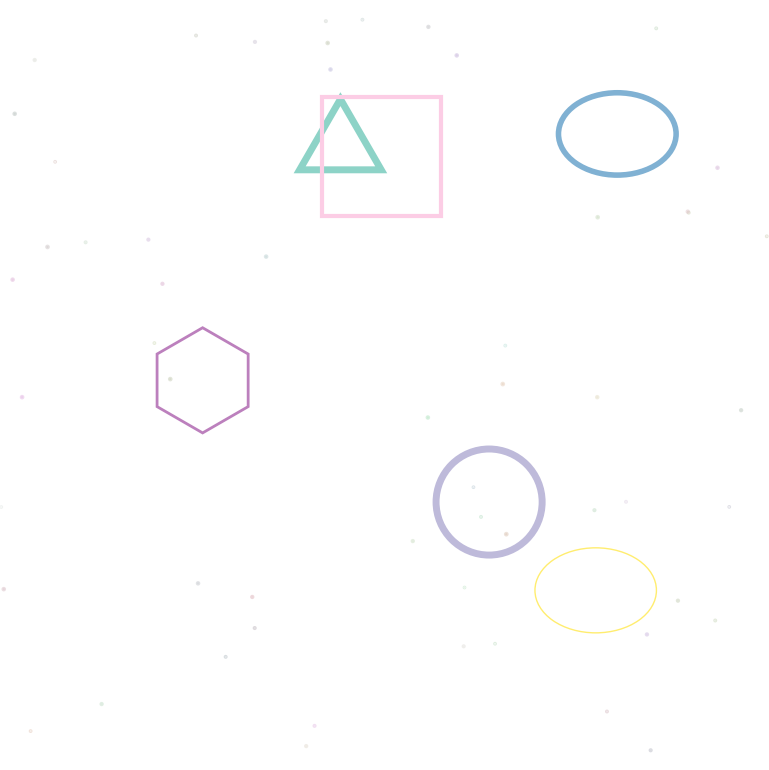[{"shape": "triangle", "thickness": 2.5, "radius": 0.31, "center": [0.442, 0.81]}, {"shape": "circle", "thickness": 2.5, "radius": 0.34, "center": [0.635, 0.348]}, {"shape": "oval", "thickness": 2, "radius": 0.38, "center": [0.802, 0.826]}, {"shape": "square", "thickness": 1.5, "radius": 0.39, "center": [0.495, 0.796]}, {"shape": "hexagon", "thickness": 1, "radius": 0.34, "center": [0.263, 0.506]}, {"shape": "oval", "thickness": 0.5, "radius": 0.39, "center": [0.774, 0.233]}]